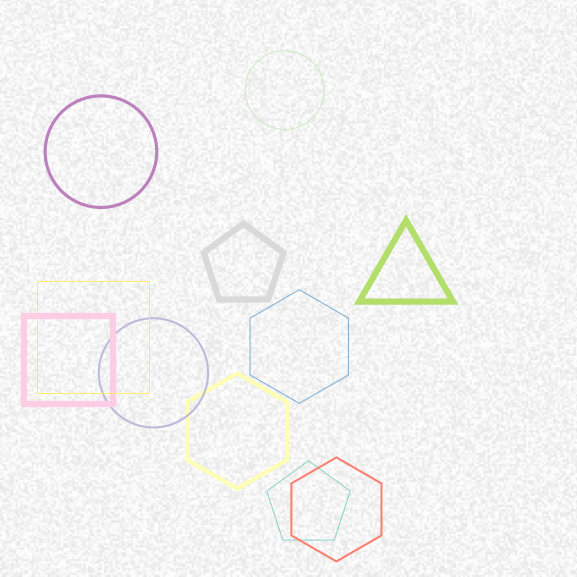[{"shape": "pentagon", "thickness": 0.5, "radius": 0.38, "center": [0.534, 0.125]}, {"shape": "hexagon", "thickness": 2, "radius": 0.5, "center": [0.411, 0.253]}, {"shape": "circle", "thickness": 1, "radius": 0.47, "center": [0.266, 0.354]}, {"shape": "hexagon", "thickness": 1, "radius": 0.45, "center": [0.583, 0.117]}, {"shape": "hexagon", "thickness": 0.5, "radius": 0.49, "center": [0.518, 0.399]}, {"shape": "triangle", "thickness": 3, "radius": 0.47, "center": [0.703, 0.524]}, {"shape": "square", "thickness": 3, "radius": 0.38, "center": [0.119, 0.376]}, {"shape": "pentagon", "thickness": 3, "radius": 0.36, "center": [0.422, 0.539]}, {"shape": "circle", "thickness": 1.5, "radius": 0.48, "center": [0.175, 0.736]}, {"shape": "circle", "thickness": 0.5, "radius": 0.34, "center": [0.493, 0.843]}, {"shape": "square", "thickness": 0.5, "radius": 0.48, "center": [0.16, 0.416]}]